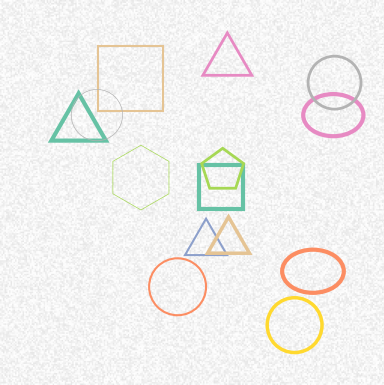[{"shape": "square", "thickness": 3, "radius": 0.29, "center": [0.574, 0.515]}, {"shape": "triangle", "thickness": 3, "radius": 0.41, "center": [0.204, 0.676]}, {"shape": "oval", "thickness": 3, "radius": 0.4, "center": [0.813, 0.295]}, {"shape": "circle", "thickness": 1.5, "radius": 0.37, "center": [0.461, 0.255]}, {"shape": "triangle", "thickness": 1.5, "radius": 0.32, "center": [0.535, 0.369]}, {"shape": "triangle", "thickness": 2, "radius": 0.37, "center": [0.59, 0.841]}, {"shape": "oval", "thickness": 3, "radius": 0.39, "center": [0.866, 0.701]}, {"shape": "pentagon", "thickness": 2, "radius": 0.29, "center": [0.578, 0.557]}, {"shape": "hexagon", "thickness": 0.5, "radius": 0.42, "center": [0.366, 0.539]}, {"shape": "circle", "thickness": 2.5, "radius": 0.36, "center": [0.765, 0.155]}, {"shape": "triangle", "thickness": 2.5, "radius": 0.31, "center": [0.594, 0.374]}, {"shape": "square", "thickness": 1.5, "radius": 0.42, "center": [0.339, 0.796]}, {"shape": "circle", "thickness": 2, "radius": 0.34, "center": [0.869, 0.785]}, {"shape": "circle", "thickness": 0.5, "radius": 0.33, "center": [0.252, 0.701]}]